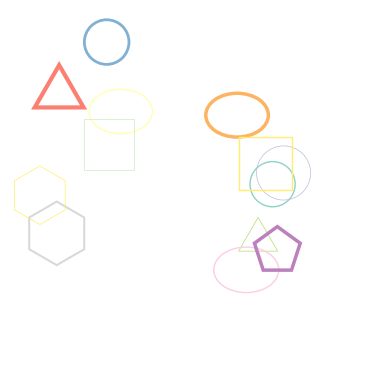[{"shape": "circle", "thickness": 1, "radius": 0.29, "center": [0.708, 0.522]}, {"shape": "oval", "thickness": 1, "radius": 0.41, "center": [0.314, 0.71]}, {"shape": "circle", "thickness": 0.5, "radius": 0.35, "center": [0.737, 0.551]}, {"shape": "triangle", "thickness": 3, "radius": 0.37, "center": [0.154, 0.758]}, {"shape": "circle", "thickness": 2, "radius": 0.29, "center": [0.277, 0.891]}, {"shape": "oval", "thickness": 2.5, "radius": 0.41, "center": [0.616, 0.701]}, {"shape": "triangle", "thickness": 0.5, "radius": 0.29, "center": [0.67, 0.377]}, {"shape": "oval", "thickness": 1, "radius": 0.42, "center": [0.64, 0.299]}, {"shape": "hexagon", "thickness": 1.5, "radius": 0.41, "center": [0.147, 0.394]}, {"shape": "pentagon", "thickness": 2.5, "radius": 0.31, "center": [0.72, 0.349]}, {"shape": "square", "thickness": 0.5, "radius": 0.33, "center": [0.284, 0.625]}, {"shape": "square", "thickness": 1, "radius": 0.34, "center": [0.689, 0.576]}, {"shape": "hexagon", "thickness": 0.5, "radius": 0.38, "center": [0.104, 0.493]}]